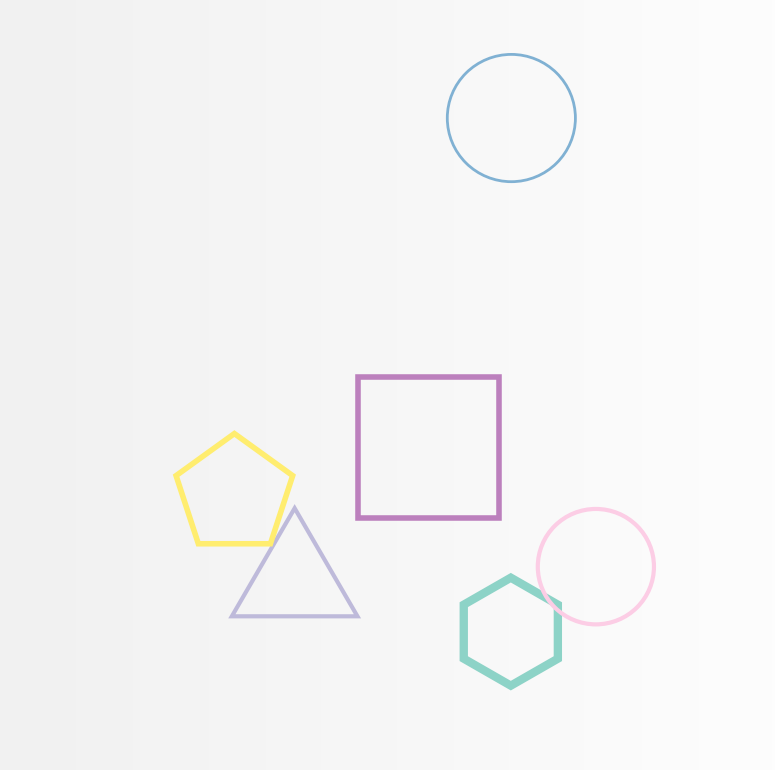[{"shape": "hexagon", "thickness": 3, "radius": 0.35, "center": [0.659, 0.18]}, {"shape": "triangle", "thickness": 1.5, "radius": 0.47, "center": [0.38, 0.246]}, {"shape": "circle", "thickness": 1, "radius": 0.41, "center": [0.66, 0.847]}, {"shape": "circle", "thickness": 1.5, "radius": 0.37, "center": [0.769, 0.264]}, {"shape": "square", "thickness": 2, "radius": 0.46, "center": [0.553, 0.419]}, {"shape": "pentagon", "thickness": 2, "radius": 0.4, "center": [0.302, 0.358]}]